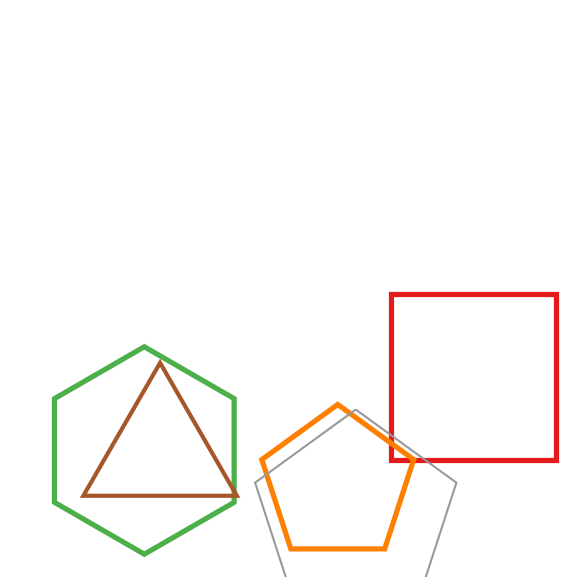[{"shape": "square", "thickness": 2.5, "radius": 0.72, "center": [0.82, 0.347]}, {"shape": "hexagon", "thickness": 2.5, "radius": 0.9, "center": [0.25, 0.219]}, {"shape": "pentagon", "thickness": 2.5, "radius": 0.69, "center": [0.585, 0.161]}, {"shape": "triangle", "thickness": 2, "radius": 0.77, "center": [0.277, 0.217]}, {"shape": "pentagon", "thickness": 1, "radius": 0.92, "center": [0.616, 0.107]}]